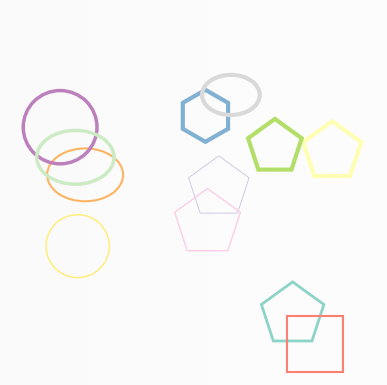[{"shape": "pentagon", "thickness": 2, "radius": 0.42, "center": [0.755, 0.183]}, {"shape": "pentagon", "thickness": 3, "radius": 0.39, "center": [0.857, 0.606]}, {"shape": "pentagon", "thickness": 0.5, "radius": 0.41, "center": [0.565, 0.513]}, {"shape": "square", "thickness": 1.5, "radius": 0.36, "center": [0.813, 0.106]}, {"shape": "hexagon", "thickness": 3, "radius": 0.34, "center": [0.53, 0.699]}, {"shape": "oval", "thickness": 1.5, "radius": 0.49, "center": [0.22, 0.546]}, {"shape": "pentagon", "thickness": 3, "radius": 0.36, "center": [0.709, 0.618]}, {"shape": "pentagon", "thickness": 1, "radius": 0.45, "center": [0.536, 0.421]}, {"shape": "oval", "thickness": 3, "radius": 0.37, "center": [0.596, 0.753]}, {"shape": "circle", "thickness": 2.5, "radius": 0.48, "center": [0.155, 0.67]}, {"shape": "oval", "thickness": 2.5, "radius": 0.5, "center": [0.195, 0.591]}, {"shape": "circle", "thickness": 1, "radius": 0.41, "center": [0.201, 0.361]}]